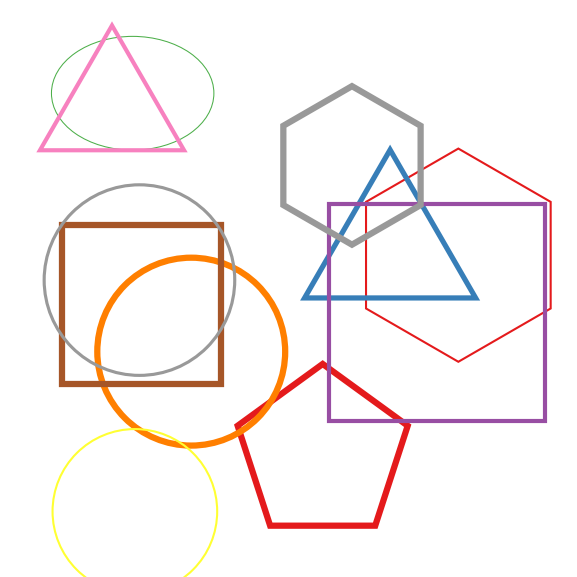[{"shape": "pentagon", "thickness": 3, "radius": 0.77, "center": [0.559, 0.214]}, {"shape": "hexagon", "thickness": 1, "radius": 0.92, "center": [0.794, 0.557]}, {"shape": "triangle", "thickness": 2.5, "radius": 0.85, "center": [0.676, 0.569]}, {"shape": "oval", "thickness": 0.5, "radius": 0.7, "center": [0.23, 0.838]}, {"shape": "square", "thickness": 2, "radius": 0.94, "center": [0.757, 0.458]}, {"shape": "circle", "thickness": 3, "radius": 0.81, "center": [0.331, 0.39]}, {"shape": "circle", "thickness": 1, "radius": 0.71, "center": [0.234, 0.114]}, {"shape": "square", "thickness": 3, "radius": 0.69, "center": [0.245, 0.471]}, {"shape": "triangle", "thickness": 2, "radius": 0.72, "center": [0.194, 0.811]}, {"shape": "hexagon", "thickness": 3, "radius": 0.69, "center": [0.609, 0.713]}, {"shape": "circle", "thickness": 1.5, "radius": 0.83, "center": [0.241, 0.514]}]